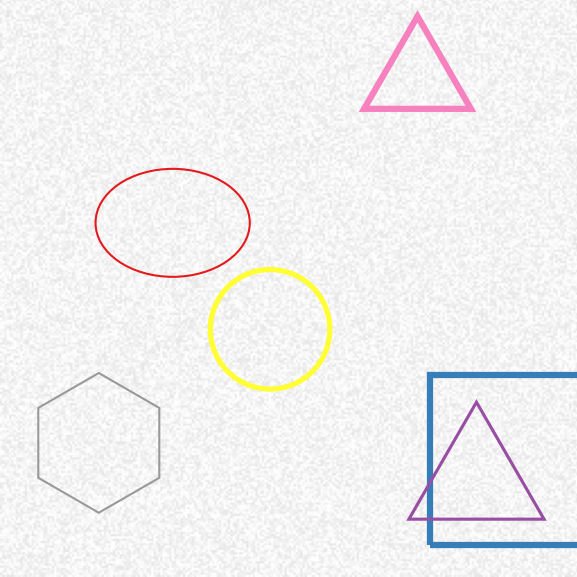[{"shape": "oval", "thickness": 1, "radius": 0.67, "center": [0.299, 0.613]}, {"shape": "square", "thickness": 3, "radius": 0.74, "center": [0.892, 0.203]}, {"shape": "triangle", "thickness": 1.5, "radius": 0.68, "center": [0.825, 0.168]}, {"shape": "circle", "thickness": 2.5, "radius": 0.52, "center": [0.468, 0.429]}, {"shape": "triangle", "thickness": 3, "radius": 0.53, "center": [0.723, 0.864]}, {"shape": "hexagon", "thickness": 1, "radius": 0.6, "center": [0.171, 0.232]}]